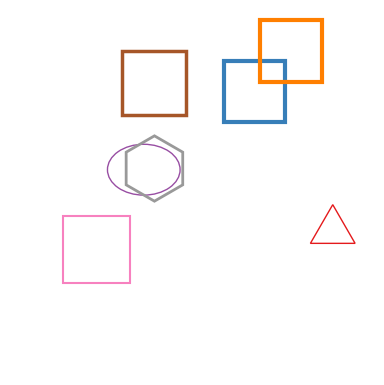[{"shape": "triangle", "thickness": 1, "radius": 0.34, "center": [0.864, 0.401]}, {"shape": "square", "thickness": 3, "radius": 0.39, "center": [0.661, 0.763]}, {"shape": "oval", "thickness": 1, "radius": 0.47, "center": [0.373, 0.559]}, {"shape": "square", "thickness": 3, "radius": 0.4, "center": [0.755, 0.866]}, {"shape": "square", "thickness": 2.5, "radius": 0.41, "center": [0.4, 0.784]}, {"shape": "square", "thickness": 1.5, "radius": 0.44, "center": [0.251, 0.352]}, {"shape": "hexagon", "thickness": 2, "radius": 0.42, "center": [0.401, 0.562]}]